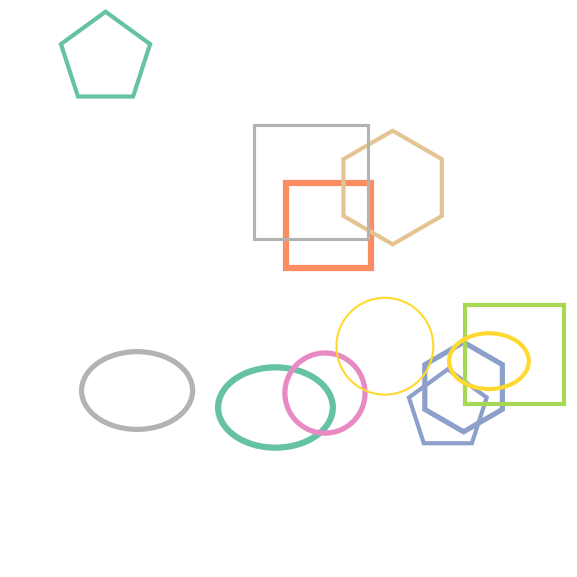[{"shape": "pentagon", "thickness": 2, "radius": 0.41, "center": [0.183, 0.898]}, {"shape": "oval", "thickness": 3, "radius": 0.5, "center": [0.477, 0.294]}, {"shape": "square", "thickness": 3, "radius": 0.37, "center": [0.568, 0.609]}, {"shape": "hexagon", "thickness": 2.5, "radius": 0.39, "center": [0.803, 0.329]}, {"shape": "pentagon", "thickness": 2, "radius": 0.35, "center": [0.775, 0.289]}, {"shape": "circle", "thickness": 2.5, "radius": 0.35, "center": [0.563, 0.319]}, {"shape": "square", "thickness": 2, "radius": 0.43, "center": [0.891, 0.385]}, {"shape": "circle", "thickness": 1, "radius": 0.42, "center": [0.666, 0.4]}, {"shape": "oval", "thickness": 2, "radius": 0.34, "center": [0.847, 0.374]}, {"shape": "hexagon", "thickness": 2, "radius": 0.49, "center": [0.68, 0.674]}, {"shape": "oval", "thickness": 2.5, "radius": 0.48, "center": [0.237, 0.323]}, {"shape": "square", "thickness": 1.5, "radius": 0.5, "center": [0.539, 0.684]}]